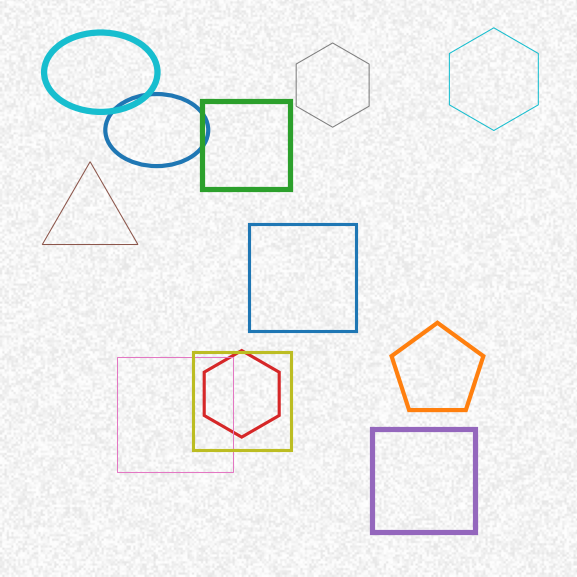[{"shape": "square", "thickness": 1.5, "radius": 0.46, "center": [0.523, 0.518]}, {"shape": "oval", "thickness": 2, "radius": 0.45, "center": [0.271, 0.774]}, {"shape": "pentagon", "thickness": 2, "radius": 0.42, "center": [0.758, 0.357]}, {"shape": "square", "thickness": 2.5, "radius": 0.38, "center": [0.427, 0.748]}, {"shape": "hexagon", "thickness": 1.5, "radius": 0.37, "center": [0.419, 0.317]}, {"shape": "square", "thickness": 2.5, "radius": 0.45, "center": [0.733, 0.168]}, {"shape": "triangle", "thickness": 0.5, "radius": 0.48, "center": [0.156, 0.624]}, {"shape": "square", "thickness": 0.5, "radius": 0.5, "center": [0.303, 0.282]}, {"shape": "hexagon", "thickness": 0.5, "radius": 0.36, "center": [0.576, 0.852]}, {"shape": "square", "thickness": 1.5, "radius": 0.42, "center": [0.418, 0.305]}, {"shape": "oval", "thickness": 3, "radius": 0.49, "center": [0.175, 0.874]}, {"shape": "hexagon", "thickness": 0.5, "radius": 0.44, "center": [0.855, 0.862]}]